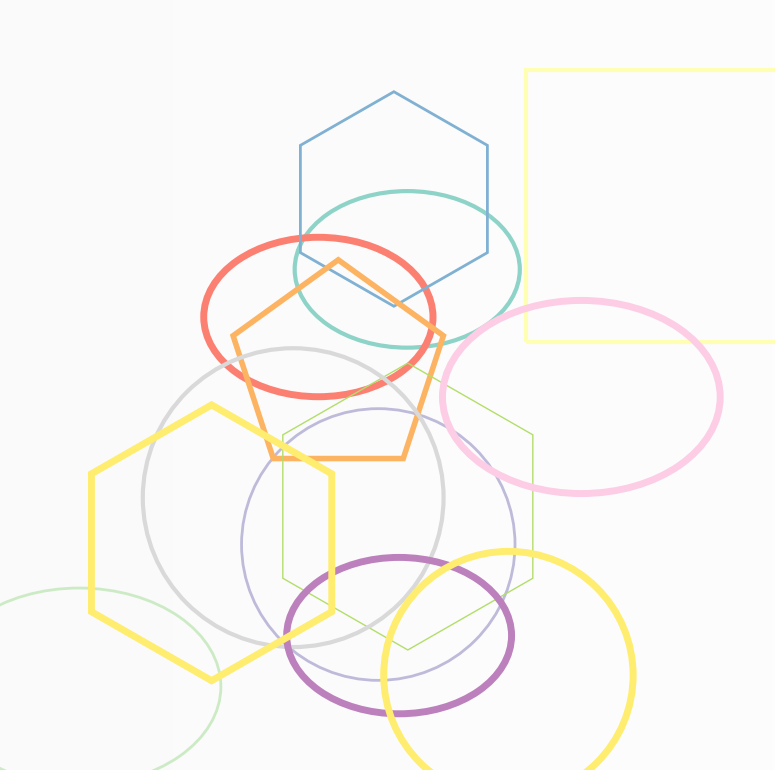[{"shape": "oval", "thickness": 1.5, "radius": 0.73, "center": [0.525, 0.65]}, {"shape": "square", "thickness": 1.5, "radius": 0.88, "center": [0.856, 0.732]}, {"shape": "circle", "thickness": 1, "radius": 0.88, "center": [0.488, 0.293]}, {"shape": "oval", "thickness": 2.5, "radius": 0.74, "center": [0.411, 0.588]}, {"shape": "hexagon", "thickness": 1, "radius": 0.7, "center": [0.508, 0.742]}, {"shape": "pentagon", "thickness": 2, "radius": 0.71, "center": [0.436, 0.52]}, {"shape": "hexagon", "thickness": 0.5, "radius": 0.93, "center": [0.526, 0.342]}, {"shape": "oval", "thickness": 2.5, "radius": 0.9, "center": [0.75, 0.484]}, {"shape": "circle", "thickness": 1.5, "radius": 0.97, "center": [0.378, 0.354]}, {"shape": "oval", "thickness": 2.5, "radius": 0.73, "center": [0.515, 0.175]}, {"shape": "oval", "thickness": 1, "radius": 0.91, "center": [0.102, 0.108]}, {"shape": "circle", "thickness": 2.5, "radius": 0.8, "center": [0.656, 0.123]}, {"shape": "hexagon", "thickness": 2.5, "radius": 0.9, "center": [0.273, 0.295]}]